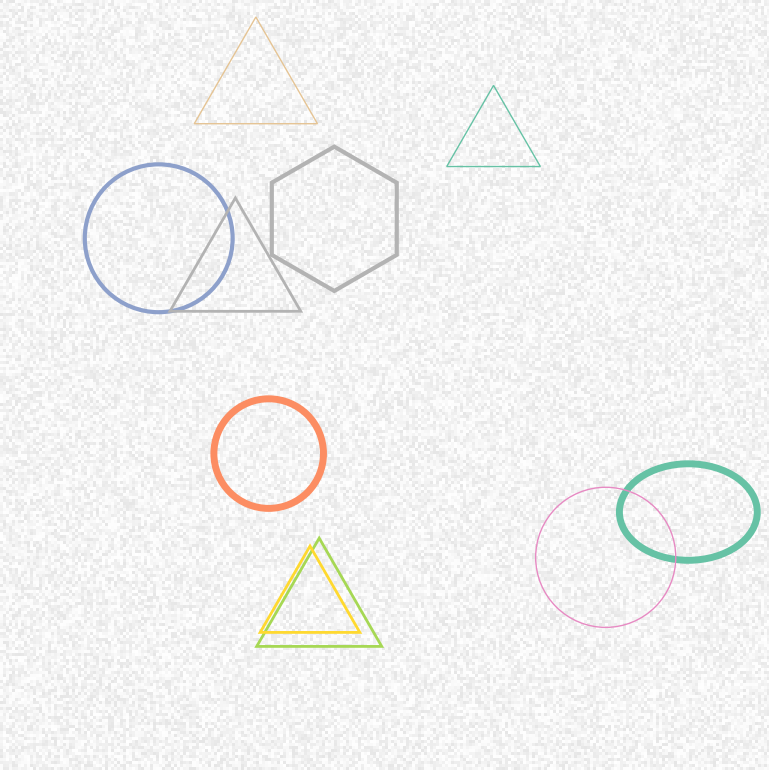[{"shape": "oval", "thickness": 2.5, "radius": 0.45, "center": [0.894, 0.335]}, {"shape": "triangle", "thickness": 0.5, "radius": 0.35, "center": [0.641, 0.819]}, {"shape": "circle", "thickness": 2.5, "radius": 0.36, "center": [0.349, 0.411]}, {"shape": "circle", "thickness": 1.5, "radius": 0.48, "center": [0.206, 0.691]}, {"shape": "circle", "thickness": 0.5, "radius": 0.45, "center": [0.787, 0.276]}, {"shape": "triangle", "thickness": 1, "radius": 0.47, "center": [0.415, 0.207]}, {"shape": "triangle", "thickness": 1, "radius": 0.37, "center": [0.403, 0.216]}, {"shape": "triangle", "thickness": 0.5, "radius": 0.46, "center": [0.332, 0.886]}, {"shape": "triangle", "thickness": 1, "radius": 0.49, "center": [0.306, 0.645]}, {"shape": "hexagon", "thickness": 1.5, "radius": 0.47, "center": [0.434, 0.716]}]